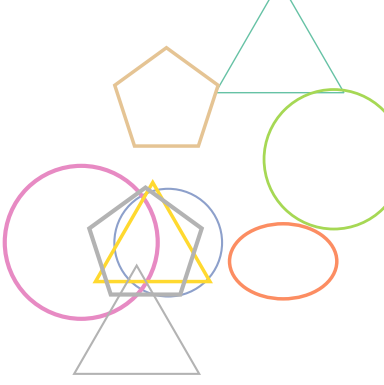[{"shape": "triangle", "thickness": 1, "radius": 0.96, "center": [0.727, 0.856]}, {"shape": "oval", "thickness": 2.5, "radius": 0.7, "center": [0.736, 0.321]}, {"shape": "circle", "thickness": 1.5, "radius": 0.7, "center": [0.437, 0.37]}, {"shape": "circle", "thickness": 3, "radius": 0.99, "center": [0.211, 0.371]}, {"shape": "circle", "thickness": 2, "radius": 0.91, "center": [0.867, 0.586]}, {"shape": "triangle", "thickness": 2.5, "radius": 0.86, "center": [0.397, 0.354]}, {"shape": "pentagon", "thickness": 2.5, "radius": 0.71, "center": [0.432, 0.735]}, {"shape": "pentagon", "thickness": 3, "radius": 0.77, "center": [0.378, 0.359]}, {"shape": "triangle", "thickness": 1.5, "radius": 0.94, "center": [0.355, 0.123]}]